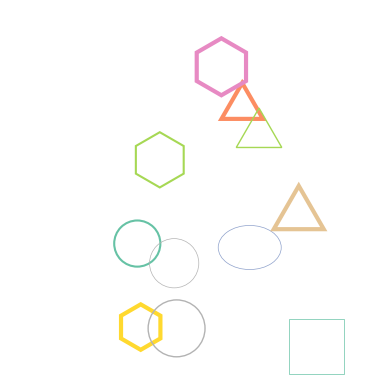[{"shape": "circle", "thickness": 1.5, "radius": 0.3, "center": [0.357, 0.367]}, {"shape": "square", "thickness": 0.5, "radius": 0.36, "center": [0.823, 0.1]}, {"shape": "triangle", "thickness": 3, "radius": 0.31, "center": [0.629, 0.722]}, {"shape": "oval", "thickness": 0.5, "radius": 0.41, "center": [0.649, 0.357]}, {"shape": "hexagon", "thickness": 3, "radius": 0.37, "center": [0.575, 0.827]}, {"shape": "hexagon", "thickness": 1.5, "radius": 0.36, "center": [0.415, 0.585]}, {"shape": "triangle", "thickness": 1, "radius": 0.34, "center": [0.673, 0.651]}, {"shape": "hexagon", "thickness": 3, "radius": 0.3, "center": [0.365, 0.15]}, {"shape": "triangle", "thickness": 3, "radius": 0.38, "center": [0.776, 0.442]}, {"shape": "circle", "thickness": 0.5, "radius": 0.32, "center": [0.452, 0.316]}, {"shape": "circle", "thickness": 1, "radius": 0.37, "center": [0.459, 0.147]}]